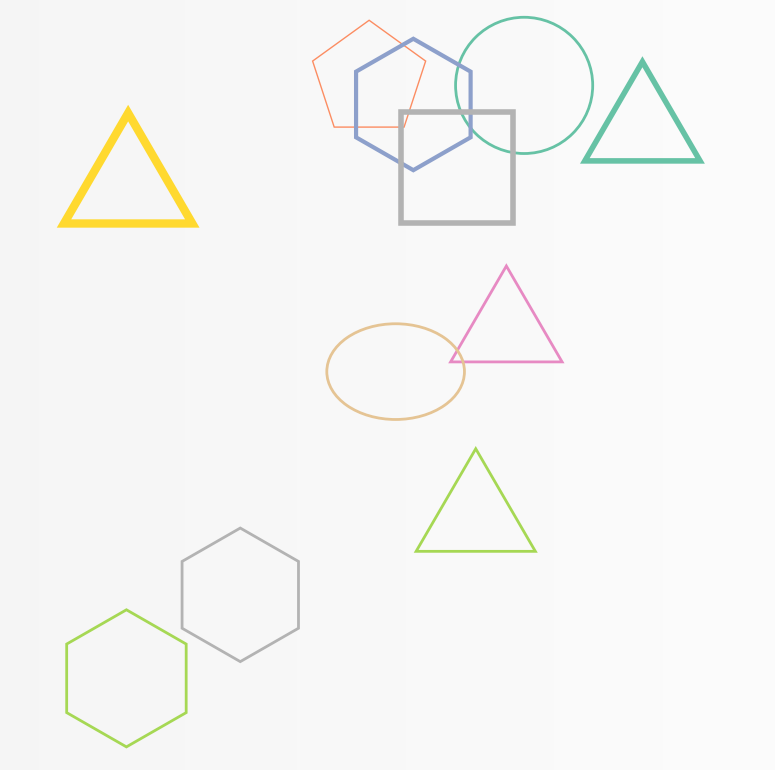[{"shape": "circle", "thickness": 1, "radius": 0.44, "center": [0.676, 0.889]}, {"shape": "triangle", "thickness": 2, "radius": 0.43, "center": [0.829, 0.834]}, {"shape": "pentagon", "thickness": 0.5, "radius": 0.38, "center": [0.476, 0.897]}, {"shape": "hexagon", "thickness": 1.5, "radius": 0.43, "center": [0.533, 0.864]}, {"shape": "triangle", "thickness": 1, "radius": 0.42, "center": [0.653, 0.572]}, {"shape": "triangle", "thickness": 1, "radius": 0.44, "center": [0.614, 0.328]}, {"shape": "hexagon", "thickness": 1, "radius": 0.45, "center": [0.163, 0.119]}, {"shape": "triangle", "thickness": 3, "radius": 0.48, "center": [0.165, 0.758]}, {"shape": "oval", "thickness": 1, "radius": 0.44, "center": [0.51, 0.517]}, {"shape": "hexagon", "thickness": 1, "radius": 0.43, "center": [0.31, 0.227]}, {"shape": "square", "thickness": 2, "radius": 0.36, "center": [0.59, 0.783]}]